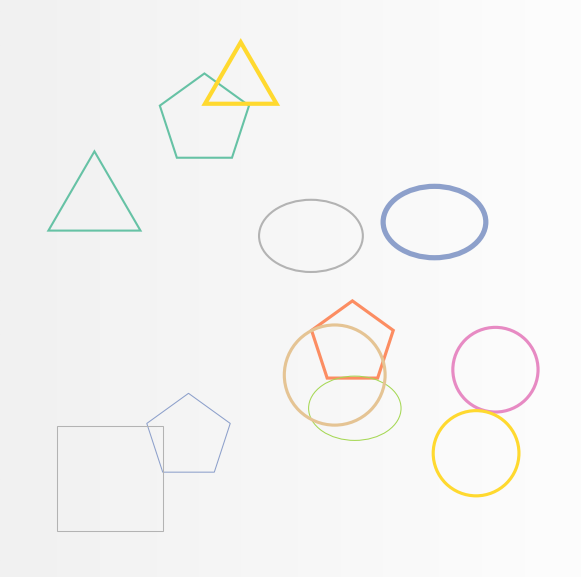[{"shape": "triangle", "thickness": 1, "radius": 0.46, "center": [0.162, 0.646]}, {"shape": "pentagon", "thickness": 1, "radius": 0.4, "center": [0.352, 0.791]}, {"shape": "pentagon", "thickness": 1.5, "radius": 0.37, "center": [0.606, 0.404]}, {"shape": "oval", "thickness": 2.5, "radius": 0.44, "center": [0.747, 0.615]}, {"shape": "pentagon", "thickness": 0.5, "radius": 0.38, "center": [0.324, 0.243]}, {"shape": "circle", "thickness": 1.5, "radius": 0.37, "center": [0.852, 0.359]}, {"shape": "oval", "thickness": 0.5, "radius": 0.4, "center": [0.61, 0.292]}, {"shape": "circle", "thickness": 1.5, "radius": 0.37, "center": [0.819, 0.214]}, {"shape": "triangle", "thickness": 2, "radius": 0.36, "center": [0.414, 0.855]}, {"shape": "circle", "thickness": 1.5, "radius": 0.43, "center": [0.576, 0.35]}, {"shape": "square", "thickness": 0.5, "radius": 0.45, "center": [0.189, 0.17]}, {"shape": "oval", "thickness": 1, "radius": 0.45, "center": [0.535, 0.591]}]